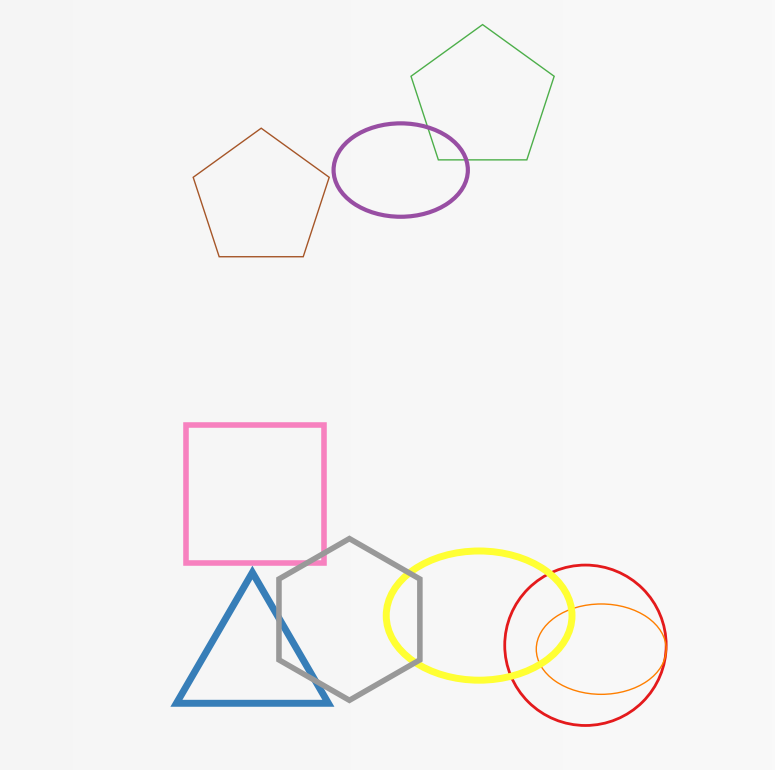[{"shape": "circle", "thickness": 1, "radius": 0.52, "center": [0.755, 0.162]}, {"shape": "triangle", "thickness": 2.5, "radius": 0.57, "center": [0.326, 0.143]}, {"shape": "pentagon", "thickness": 0.5, "radius": 0.49, "center": [0.623, 0.871]}, {"shape": "oval", "thickness": 1.5, "radius": 0.43, "center": [0.517, 0.779]}, {"shape": "oval", "thickness": 0.5, "radius": 0.42, "center": [0.776, 0.157]}, {"shape": "oval", "thickness": 2.5, "radius": 0.6, "center": [0.618, 0.201]}, {"shape": "pentagon", "thickness": 0.5, "radius": 0.46, "center": [0.337, 0.741]}, {"shape": "square", "thickness": 2, "radius": 0.45, "center": [0.329, 0.358]}, {"shape": "hexagon", "thickness": 2, "radius": 0.52, "center": [0.451, 0.196]}]